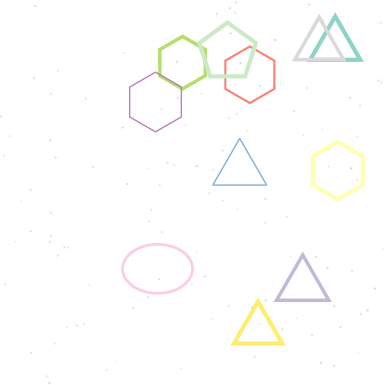[{"shape": "triangle", "thickness": 3, "radius": 0.38, "center": [0.871, 0.882]}, {"shape": "hexagon", "thickness": 3, "radius": 0.37, "center": [0.878, 0.557]}, {"shape": "triangle", "thickness": 2.5, "radius": 0.39, "center": [0.786, 0.259]}, {"shape": "hexagon", "thickness": 1.5, "radius": 0.37, "center": [0.649, 0.806]}, {"shape": "triangle", "thickness": 1, "radius": 0.4, "center": [0.623, 0.56]}, {"shape": "hexagon", "thickness": 2.5, "radius": 0.34, "center": [0.474, 0.837]}, {"shape": "oval", "thickness": 2, "radius": 0.45, "center": [0.409, 0.302]}, {"shape": "triangle", "thickness": 2.5, "radius": 0.37, "center": [0.829, 0.882]}, {"shape": "hexagon", "thickness": 1, "radius": 0.39, "center": [0.404, 0.735]}, {"shape": "pentagon", "thickness": 3, "radius": 0.39, "center": [0.591, 0.864]}, {"shape": "triangle", "thickness": 3, "radius": 0.36, "center": [0.67, 0.144]}]